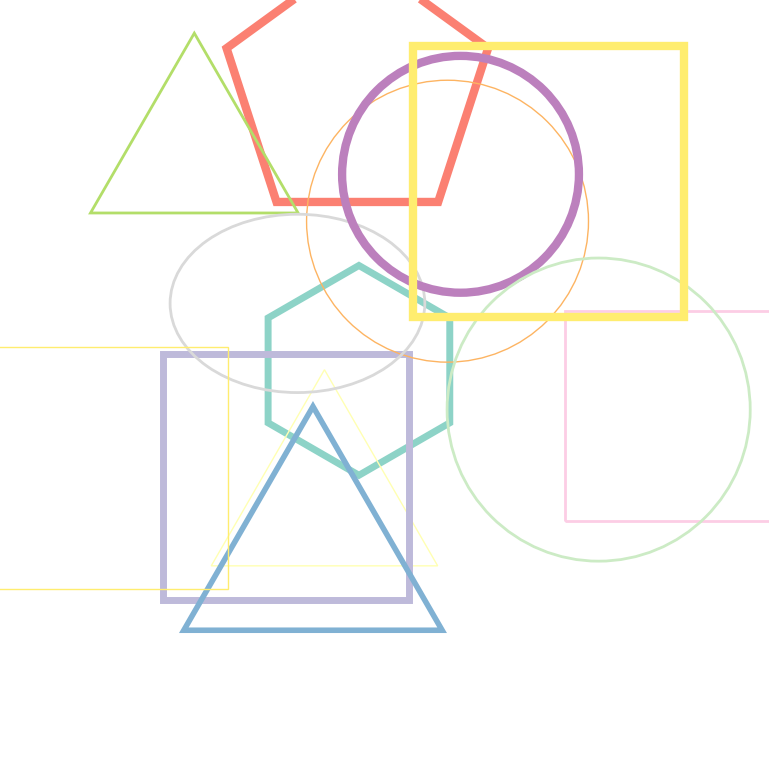[{"shape": "hexagon", "thickness": 2.5, "radius": 0.68, "center": [0.466, 0.519]}, {"shape": "triangle", "thickness": 0.5, "radius": 0.85, "center": [0.421, 0.35]}, {"shape": "square", "thickness": 2.5, "radius": 0.8, "center": [0.371, 0.381]}, {"shape": "pentagon", "thickness": 3, "radius": 0.89, "center": [0.464, 0.882]}, {"shape": "triangle", "thickness": 2, "radius": 0.97, "center": [0.406, 0.278]}, {"shape": "circle", "thickness": 0.5, "radius": 0.92, "center": [0.581, 0.713]}, {"shape": "triangle", "thickness": 1, "radius": 0.78, "center": [0.252, 0.801]}, {"shape": "square", "thickness": 1, "radius": 0.68, "center": [0.87, 0.46]}, {"shape": "oval", "thickness": 1, "radius": 0.83, "center": [0.386, 0.606]}, {"shape": "circle", "thickness": 3, "radius": 0.77, "center": [0.598, 0.774]}, {"shape": "circle", "thickness": 1, "radius": 0.98, "center": [0.777, 0.468]}, {"shape": "square", "thickness": 3, "radius": 0.88, "center": [0.712, 0.764]}, {"shape": "square", "thickness": 0.5, "radius": 0.79, "center": [0.139, 0.392]}]